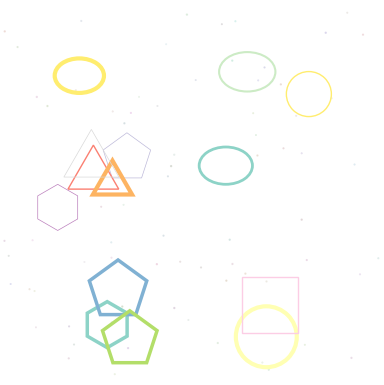[{"shape": "hexagon", "thickness": 2.5, "radius": 0.3, "center": [0.278, 0.157]}, {"shape": "oval", "thickness": 2, "radius": 0.35, "center": [0.587, 0.57]}, {"shape": "circle", "thickness": 3, "radius": 0.4, "center": [0.692, 0.125]}, {"shape": "pentagon", "thickness": 0.5, "radius": 0.32, "center": [0.33, 0.59]}, {"shape": "triangle", "thickness": 1, "radius": 0.38, "center": [0.243, 0.547]}, {"shape": "pentagon", "thickness": 2.5, "radius": 0.39, "center": [0.307, 0.246]}, {"shape": "triangle", "thickness": 3, "radius": 0.29, "center": [0.292, 0.524]}, {"shape": "pentagon", "thickness": 2.5, "radius": 0.37, "center": [0.337, 0.118]}, {"shape": "square", "thickness": 1, "radius": 0.36, "center": [0.702, 0.207]}, {"shape": "triangle", "thickness": 0.5, "radius": 0.41, "center": [0.237, 0.581]}, {"shape": "hexagon", "thickness": 0.5, "radius": 0.3, "center": [0.15, 0.461]}, {"shape": "oval", "thickness": 1.5, "radius": 0.37, "center": [0.642, 0.813]}, {"shape": "oval", "thickness": 3, "radius": 0.32, "center": [0.206, 0.803]}, {"shape": "circle", "thickness": 1, "radius": 0.29, "center": [0.802, 0.756]}]